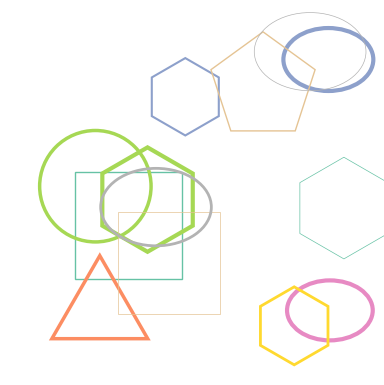[{"shape": "square", "thickness": 1, "radius": 0.7, "center": [0.334, 0.415]}, {"shape": "hexagon", "thickness": 0.5, "radius": 0.66, "center": [0.893, 0.46]}, {"shape": "triangle", "thickness": 2.5, "radius": 0.72, "center": [0.259, 0.192]}, {"shape": "hexagon", "thickness": 1.5, "radius": 0.5, "center": [0.481, 0.749]}, {"shape": "oval", "thickness": 3, "radius": 0.58, "center": [0.853, 0.845]}, {"shape": "oval", "thickness": 3, "radius": 0.56, "center": [0.857, 0.194]}, {"shape": "circle", "thickness": 2.5, "radius": 0.72, "center": [0.248, 0.516]}, {"shape": "hexagon", "thickness": 3, "radius": 0.68, "center": [0.383, 0.482]}, {"shape": "hexagon", "thickness": 2, "radius": 0.51, "center": [0.764, 0.154]}, {"shape": "square", "thickness": 0.5, "radius": 0.66, "center": [0.44, 0.316]}, {"shape": "pentagon", "thickness": 1, "radius": 0.71, "center": [0.683, 0.775]}, {"shape": "oval", "thickness": 0.5, "radius": 0.73, "center": [0.806, 0.866]}, {"shape": "oval", "thickness": 2, "radius": 0.72, "center": [0.405, 0.462]}]